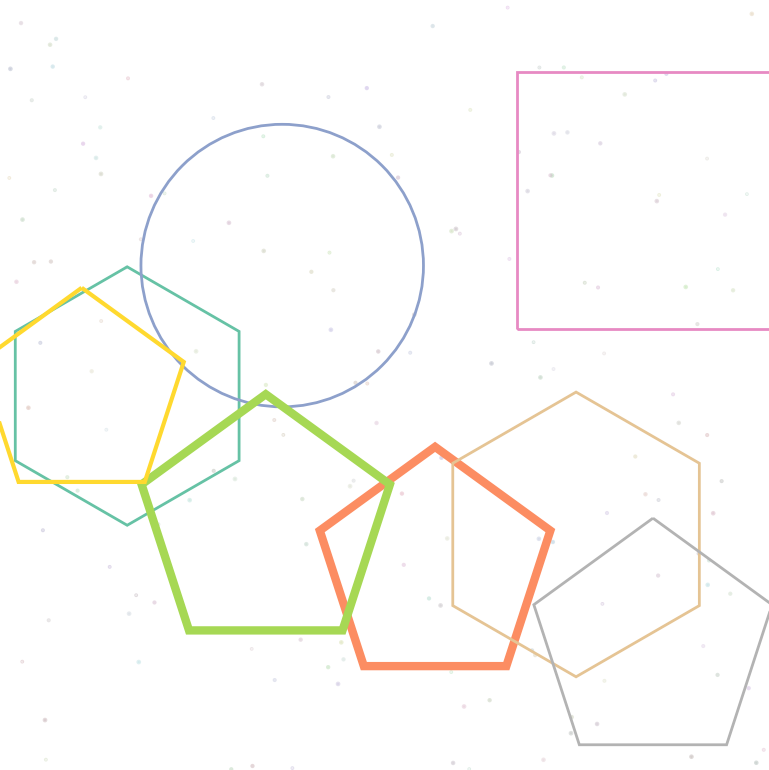[{"shape": "hexagon", "thickness": 1, "radius": 0.84, "center": [0.165, 0.486]}, {"shape": "pentagon", "thickness": 3, "radius": 0.79, "center": [0.565, 0.262]}, {"shape": "circle", "thickness": 1, "radius": 0.92, "center": [0.367, 0.655]}, {"shape": "square", "thickness": 1, "radius": 0.83, "center": [0.838, 0.74]}, {"shape": "pentagon", "thickness": 3, "radius": 0.85, "center": [0.345, 0.318]}, {"shape": "pentagon", "thickness": 1.5, "radius": 0.7, "center": [0.106, 0.487]}, {"shape": "hexagon", "thickness": 1, "radius": 0.92, "center": [0.748, 0.306]}, {"shape": "pentagon", "thickness": 1, "radius": 0.81, "center": [0.848, 0.164]}]